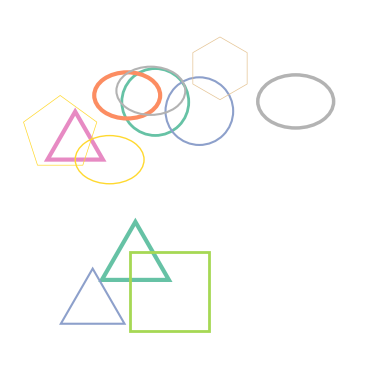[{"shape": "triangle", "thickness": 3, "radius": 0.5, "center": [0.352, 0.323]}, {"shape": "circle", "thickness": 2, "radius": 0.43, "center": [0.403, 0.735]}, {"shape": "oval", "thickness": 3, "radius": 0.43, "center": [0.33, 0.752]}, {"shape": "circle", "thickness": 1.5, "radius": 0.44, "center": [0.518, 0.711]}, {"shape": "triangle", "thickness": 1.5, "radius": 0.48, "center": [0.241, 0.207]}, {"shape": "triangle", "thickness": 3, "radius": 0.42, "center": [0.195, 0.627]}, {"shape": "square", "thickness": 2, "radius": 0.51, "center": [0.441, 0.244]}, {"shape": "oval", "thickness": 1, "radius": 0.45, "center": [0.285, 0.585]}, {"shape": "pentagon", "thickness": 0.5, "radius": 0.5, "center": [0.156, 0.652]}, {"shape": "hexagon", "thickness": 0.5, "radius": 0.41, "center": [0.571, 0.823]}, {"shape": "oval", "thickness": 2.5, "radius": 0.49, "center": [0.768, 0.737]}, {"shape": "oval", "thickness": 1.5, "radius": 0.45, "center": [0.392, 0.764]}]